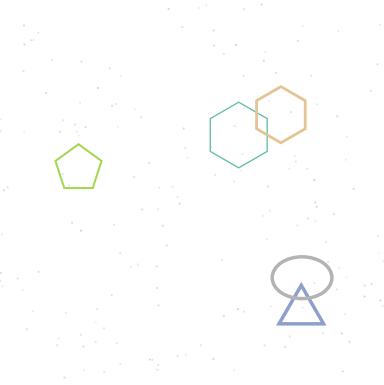[{"shape": "hexagon", "thickness": 1, "radius": 0.43, "center": [0.62, 0.649]}, {"shape": "triangle", "thickness": 2.5, "radius": 0.33, "center": [0.783, 0.192]}, {"shape": "pentagon", "thickness": 1.5, "radius": 0.31, "center": [0.204, 0.562]}, {"shape": "hexagon", "thickness": 2, "radius": 0.36, "center": [0.73, 0.702]}, {"shape": "oval", "thickness": 2.5, "radius": 0.39, "center": [0.785, 0.279]}]